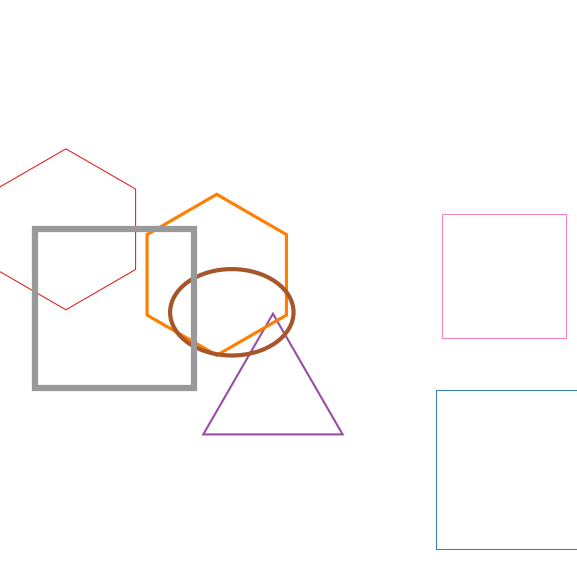[{"shape": "hexagon", "thickness": 0.5, "radius": 0.7, "center": [0.114, 0.602]}, {"shape": "square", "thickness": 0.5, "radius": 0.69, "center": [0.892, 0.186]}, {"shape": "triangle", "thickness": 1, "radius": 0.7, "center": [0.473, 0.317]}, {"shape": "hexagon", "thickness": 1.5, "radius": 0.7, "center": [0.375, 0.523]}, {"shape": "oval", "thickness": 2, "radius": 0.53, "center": [0.401, 0.458]}, {"shape": "square", "thickness": 0.5, "radius": 0.54, "center": [0.873, 0.521]}, {"shape": "square", "thickness": 3, "radius": 0.69, "center": [0.198, 0.465]}]